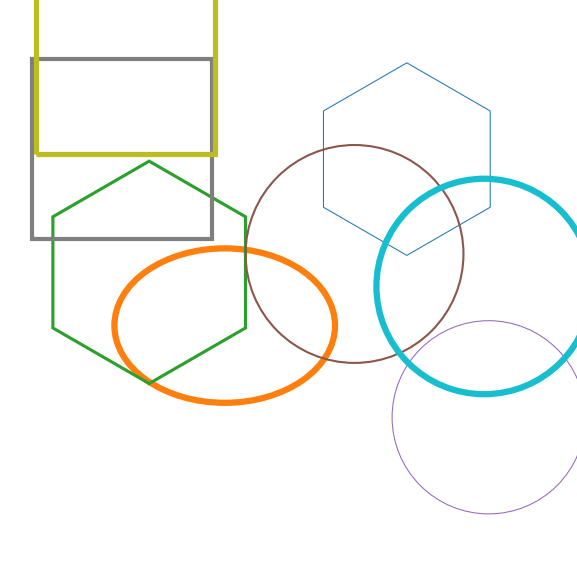[{"shape": "hexagon", "thickness": 0.5, "radius": 0.83, "center": [0.704, 0.724]}, {"shape": "oval", "thickness": 3, "radius": 0.96, "center": [0.389, 0.435]}, {"shape": "hexagon", "thickness": 1.5, "radius": 0.96, "center": [0.258, 0.528]}, {"shape": "circle", "thickness": 0.5, "radius": 0.84, "center": [0.846, 0.277]}, {"shape": "circle", "thickness": 1, "radius": 0.94, "center": [0.614, 0.559]}, {"shape": "square", "thickness": 2, "radius": 0.78, "center": [0.212, 0.74]}, {"shape": "square", "thickness": 2.5, "radius": 0.78, "center": [0.218, 0.888]}, {"shape": "circle", "thickness": 3, "radius": 0.93, "center": [0.838, 0.503]}]